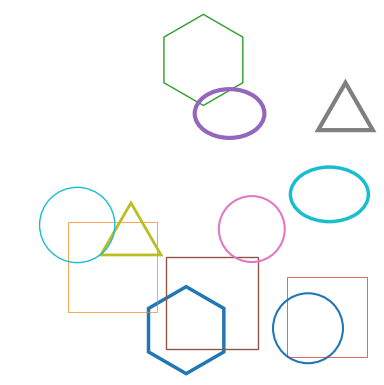[{"shape": "hexagon", "thickness": 2.5, "radius": 0.56, "center": [0.484, 0.142]}, {"shape": "circle", "thickness": 1.5, "radius": 0.45, "center": [0.8, 0.147]}, {"shape": "square", "thickness": 0.5, "radius": 0.58, "center": [0.293, 0.306]}, {"shape": "hexagon", "thickness": 1, "radius": 0.59, "center": [0.528, 0.844]}, {"shape": "square", "thickness": 0.5, "radius": 0.52, "center": [0.849, 0.176]}, {"shape": "oval", "thickness": 3, "radius": 0.45, "center": [0.596, 0.705]}, {"shape": "square", "thickness": 1, "radius": 0.6, "center": [0.55, 0.213]}, {"shape": "circle", "thickness": 1.5, "radius": 0.43, "center": [0.654, 0.405]}, {"shape": "triangle", "thickness": 3, "radius": 0.41, "center": [0.897, 0.703]}, {"shape": "triangle", "thickness": 2, "radius": 0.45, "center": [0.34, 0.383]}, {"shape": "circle", "thickness": 1, "radius": 0.49, "center": [0.201, 0.416]}, {"shape": "oval", "thickness": 2.5, "radius": 0.51, "center": [0.856, 0.495]}]